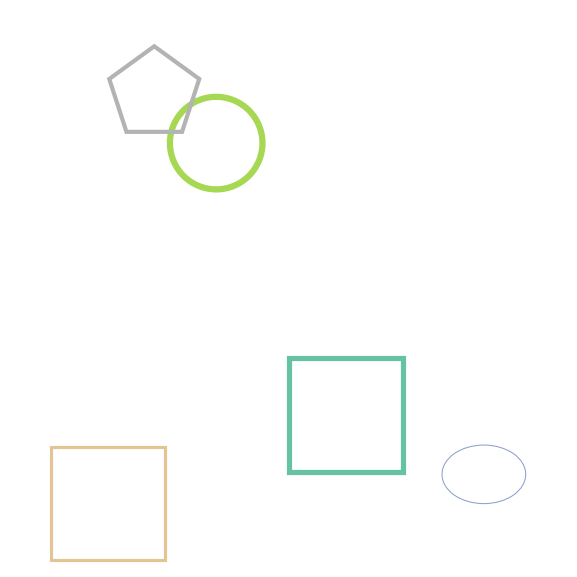[{"shape": "square", "thickness": 2.5, "radius": 0.49, "center": [0.599, 0.281]}, {"shape": "oval", "thickness": 0.5, "radius": 0.36, "center": [0.838, 0.178]}, {"shape": "circle", "thickness": 3, "radius": 0.4, "center": [0.374, 0.751]}, {"shape": "square", "thickness": 1.5, "radius": 0.49, "center": [0.186, 0.127]}, {"shape": "pentagon", "thickness": 2, "radius": 0.41, "center": [0.267, 0.837]}]